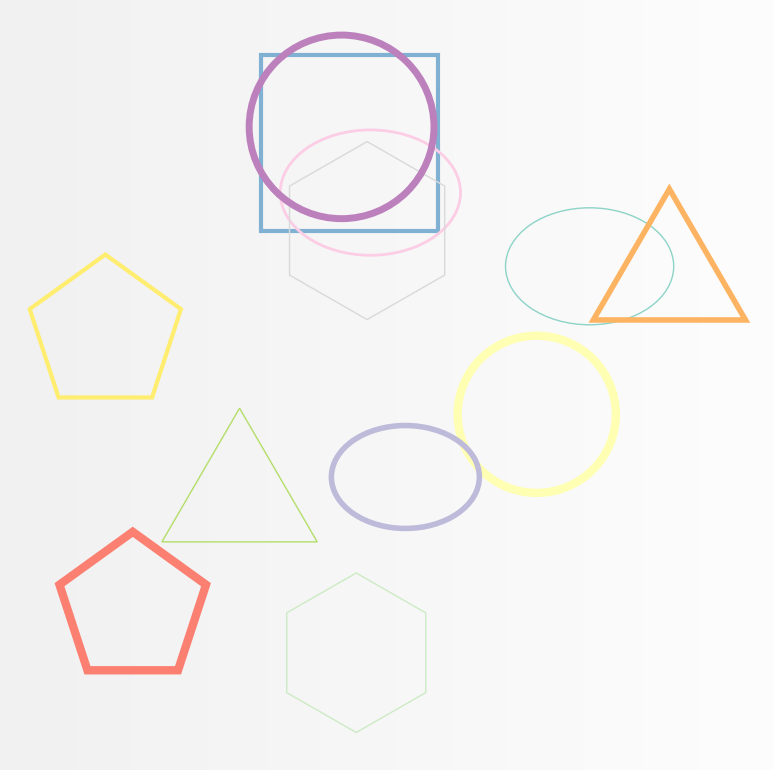[{"shape": "oval", "thickness": 0.5, "radius": 0.54, "center": [0.761, 0.654]}, {"shape": "circle", "thickness": 3, "radius": 0.51, "center": [0.693, 0.462]}, {"shape": "oval", "thickness": 2, "radius": 0.48, "center": [0.523, 0.381]}, {"shape": "pentagon", "thickness": 3, "radius": 0.5, "center": [0.171, 0.21]}, {"shape": "square", "thickness": 1.5, "radius": 0.57, "center": [0.451, 0.814]}, {"shape": "triangle", "thickness": 2, "radius": 0.57, "center": [0.864, 0.641]}, {"shape": "triangle", "thickness": 0.5, "radius": 0.58, "center": [0.309, 0.354]}, {"shape": "oval", "thickness": 1, "radius": 0.58, "center": [0.478, 0.75]}, {"shape": "hexagon", "thickness": 0.5, "radius": 0.58, "center": [0.474, 0.701]}, {"shape": "circle", "thickness": 2.5, "radius": 0.6, "center": [0.441, 0.835]}, {"shape": "hexagon", "thickness": 0.5, "radius": 0.52, "center": [0.46, 0.152]}, {"shape": "pentagon", "thickness": 1.5, "radius": 0.51, "center": [0.136, 0.567]}]